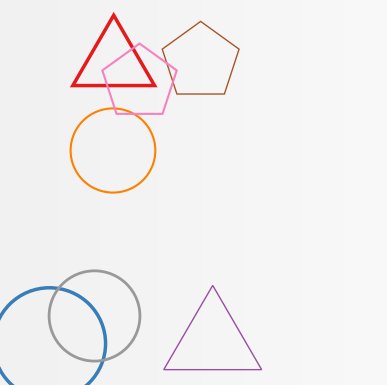[{"shape": "triangle", "thickness": 2.5, "radius": 0.61, "center": [0.293, 0.839]}, {"shape": "circle", "thickness": 2.5, "radius": 0.72, "center": [0.128, 0.108]}, {"shape": "triangle", "thickness": 1, "radius": 0.73, "center": [0.549, 0.113]}, {"shape": "circle", "thickness": 1.5, "radius": 0.55, "center": [0.292, 0.609]}, {"shape": "pentagon", "thickness": 1, "radius": 0.52, "center": [0.518, 0.84]}, {"shape": "pentagon", "thickness": 1.5, "radius": 0.5, "center": [0.36, 0.786]}, {"shape": "circle", "thickness": 2, "radius": 0.59, "center": [0.244, 0.179]}]